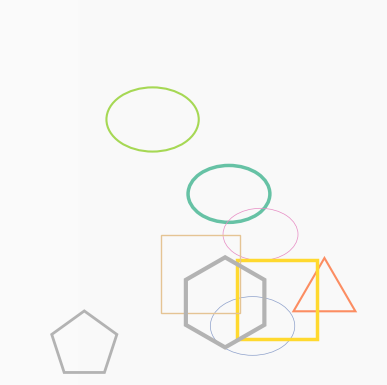[{"shape": "oval", "thickness": 2.5, "radius": 0.53, "center": [0.591, 0.496]}, {"shape": "triangle", "thickness": 1.5, "radius": 0.46, "center": [0.837, 0.238]}, {"shape": "oval", "thickness": 0.5, "radius": 0.54, "center": [0.652, 0.153]}, {"shape": "oval", "thickness": 0.5, "radius": 0.48, "center": [0.672, 0.391]}, {"shape": "oval", "thickness": 1.5, "radius": 0.6, "center": [0.394, 0.69]}, {"shape": "square", "thickness": 2.5, "radius": 0.52, "center": [0.716, 0.222]}, {"shape": "square", "thickness": 1, "radius": 0.51, "center": [0.517, 0.288]}, {"shape": "pentagon", "thickness": 2, "radius": 0.44, "center": [0.218, 0.104]}, {"shape": "hexagon", "thickness": 3, "radius": 0.58, "center": [0.581, 0.215]}]